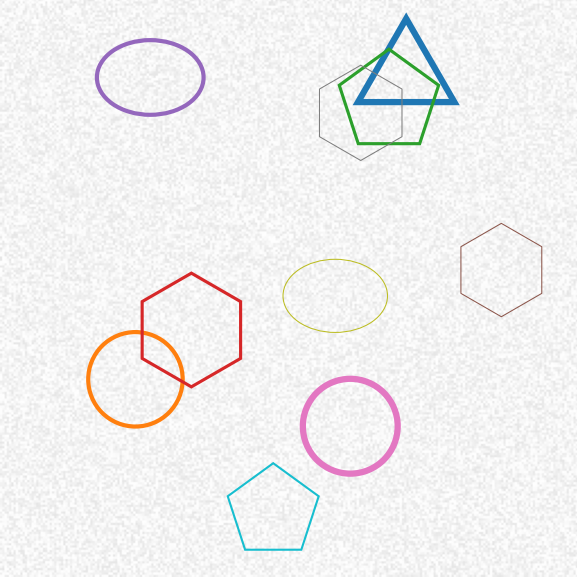[{"shape": "triangle", "thickness": 3, "radius": 0.48, "center": [0.703, 0.871]}, {"shape": "circle", "thickness": 2, "radius": 0.41, "center": [0.235, 0.342]}, {"shape": "pentagon", "thickness": 1.5, "radius": 0.45, "center": [0.674, 0.824]}, {"shape": "hexagon", "thickness": 1.5, "radius": 0.49, "center": [0.331, 0.428]}, {"shape": "oval", "thickness": 2, "radius": 0.46, "center": [0.26, 0.865]}, {"shape": "hexagon", "thickness": 0.5, "radius": 0.4, "center": [0.868, 0.532]}, {"shape": "circle", "thickness": 3, "radius": 0.41, "center": [0.607, 0.261]}, {"shape": "hexagon", "thickness": 0.5, "radius": 0.41, "center": [0.625, 0.804]}, {"shape": "oval", "thickness": 0.5, "radius": 0.45, "center": [0.581, 0.487]}, {"shape": "pentagon", "thickness": 1, "radius": 0.41, "center": [0.473, 0.114]}]